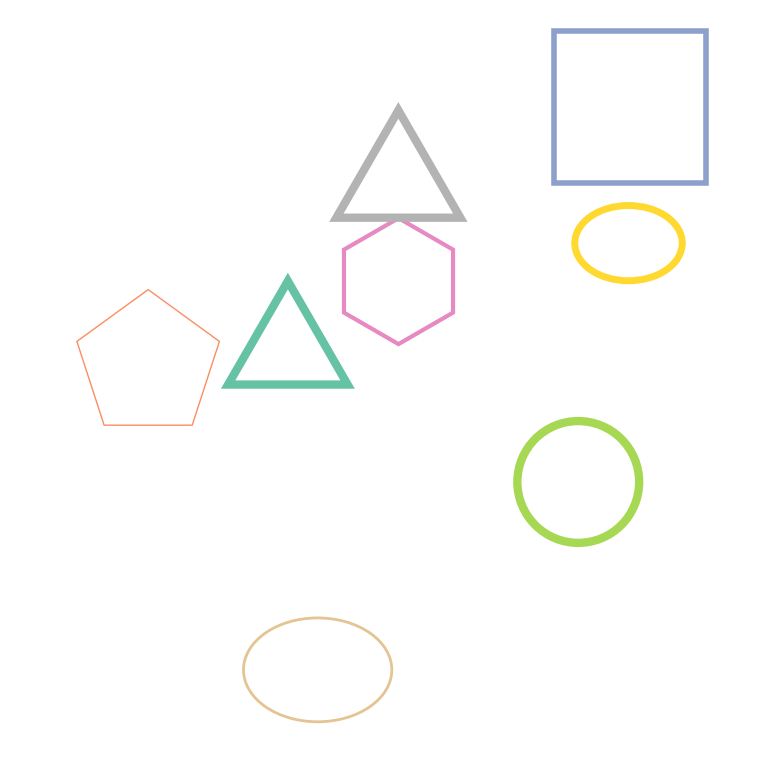[{"shape": "triangle", "thickness": 3, "radius": 0.45, "center": [0.374, 0.545]}, {"shape": "pentagon", "thickness": 0.5, "radius": 0.49, "center": [0.192, 0.527]}, {"shape": "square", "thickness": 2, "radius": 0.49, "center": [0.819, 0.861]}, {"shape": "hexagon", "thickness": 1.5, "radius": 0.41, "center": [0.518, 0.635]}, {"shape": "circle", "thickness": 3, "radius": 0.4, "center": [0.751, 0.374]}, {"shape": "oval", "thickness": 2.5, "radius": 0.35, "center": [0.816, 0.684]}, {"shape": "oval", "thickness": 1, "radius": 0.48, "center": [0.413, 0.13]}, {"shape": "triangle", "thickness": 3, "radius": 0.46, "center": [0.517, 0.764]}]